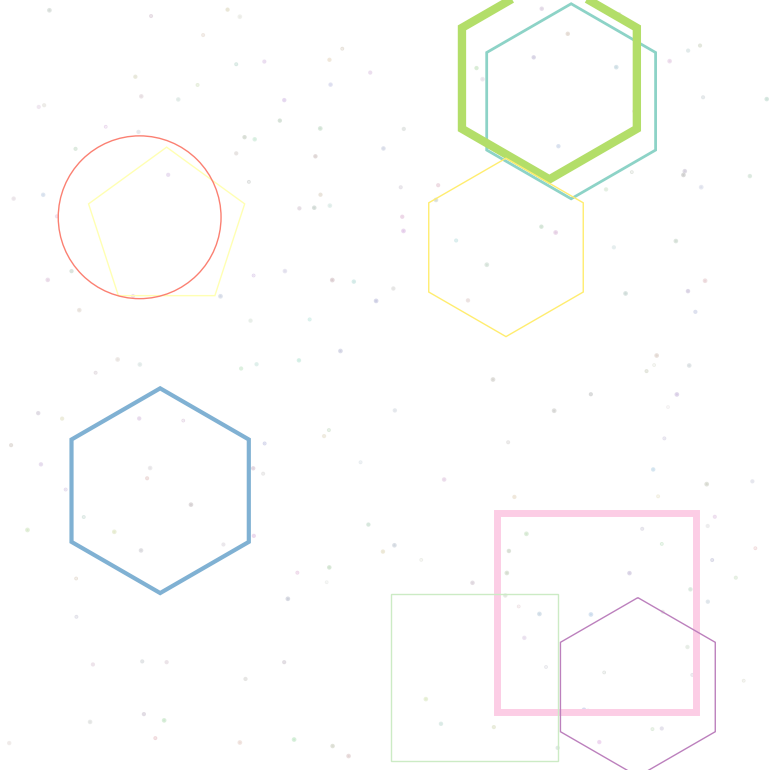[{"shape": "hexagon", "thickness": 1, "radius": 0.63, "center": [0.742, 0.868]}, {"shape": "pentagon", "thickness": 0.5, "radius": 0.53, "center": [0.216, 0.702]}, {"shape": "circle", "thickness": 0.5, "radius": 0.53, "center": [0.181, 0.718]}, {"shape": "hexagon", "thickness": 1.5, "radius": 0.66, "center": [0.208, 0.363]}, {"shape": "hexagon", "thickness": 3, "radius": 0.66, "center": [0.714, 0.898]}, {"shape": "square", "thickness": 2.5, "radius": 0.64, "center": [0.774, 0.205]}, {"shape": "hexagon", "thickness": 0.5, "radius": 0.58, "center": [0.828, 0.108]}, {"shape": "square", "thickness": 0.5, "radius": 0.54, "center": [0.616, 0.12]}, {"shape": "hexagon", "thickness": 0.5, "radius": 0.58, "center": [0.657, 0.679]}]